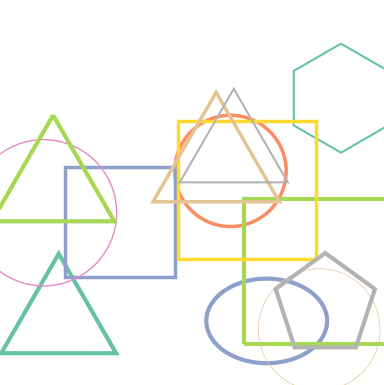[{"shape": "hexagon", "thickness": 1.5, "radius": 0.71, "center": [0.886, 0.745]}, {"shape": "triangle", "thickness": 3, "radius": 0.86, "center": [0.152, 0.169]}, {"shape": "circle", "thickness": 2.5, "radius": 0.72, "center": [0.599, 0.556]}, {"shape": "square", "thickness": 2.5, "radius": 0.71, "center": [0.312, 0.423]}, {"shape": "oval", "thickness": 3, "radius": 0.78, "center": [0.693, 0.166]}, {"shape": "circle", "thickness": 1, "radius": 0.95, "center": [0.113, 0.447]}, {"shape": "triangle", "thickness": 3, "radius": 0.92, "center": [0.138, 0.517]}, {"shape": "square", "thickness": 3, "radius": 0.94, "center": [0.821, 0.295]}, {"shape": "square", "thickness": 2.5, "radius": 0.9, "center": [0.641, 0.507]}, {"shape": "circle", "thickness": 0.5, "radius": 0.79, "center": [0.829, 0.144]}, {"shape": "triangle", "thickness": 2.5, "radius": 0.95, "center": [0.561, 0.571]}, {"shape": "triangle", "thickness": 1.5, "radius": 0.81, "center": [0.607, 0.607]}, {"shape": "pentagon", "thickness": 3, "radius": 0.68, "center": [0.845, 0.207]}]